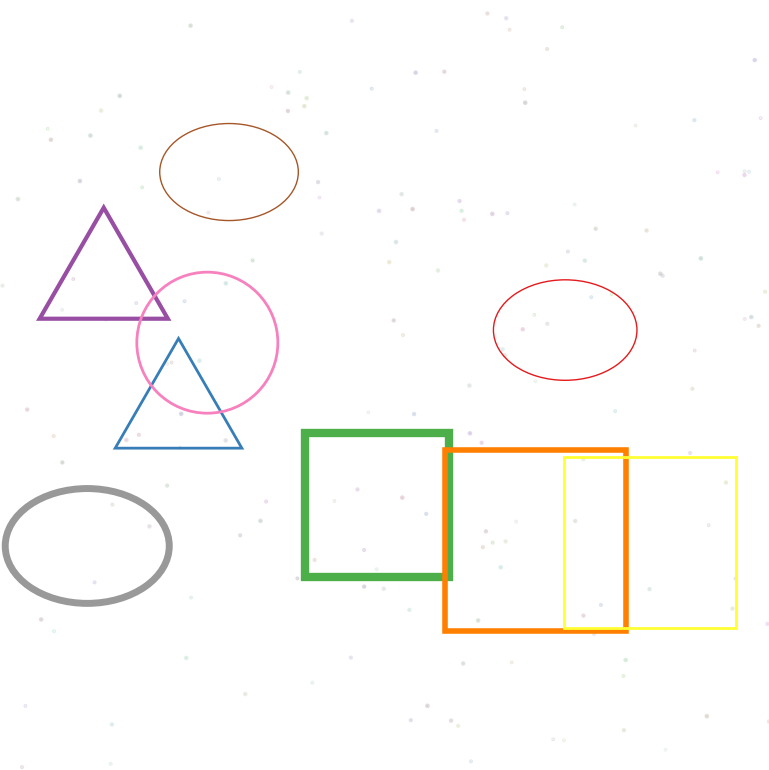[{"shape": "oval", "thickness": 0.5, "radius": 0.47, "center": [0.734, 0.571]}, {"shape": "triangle", "thickness": 1, "radius": 0.47, "center": [0.232, 0.465]}, {"shape": "square", "thickness": 3, "radius": 0.47, "center": [0.49, 0.344]}, {"shape": "triangle", "thickness": 1.5, "radius": 0.48, "center": [0.135, 0.634]}, {"shape": "square", "thickness": 2, "radius": 0.59, "center": [0.695, 0.298]}, {"shape": "square", "thickness": 1, "radius": 0.56, "center": [0.844, 0.296]}, {"shape": "oval", "thickness": 0.5, "radius": 0.45, "center": [0.297, 0.777]}, {"shape": "circle", "thickness": 1, "radius": 0.46, "center": [0.269, 0.555]}, {"shape": "oval", "thickness": 2.5, "radius": 0.53, "center": [0.113, 0.291]}]